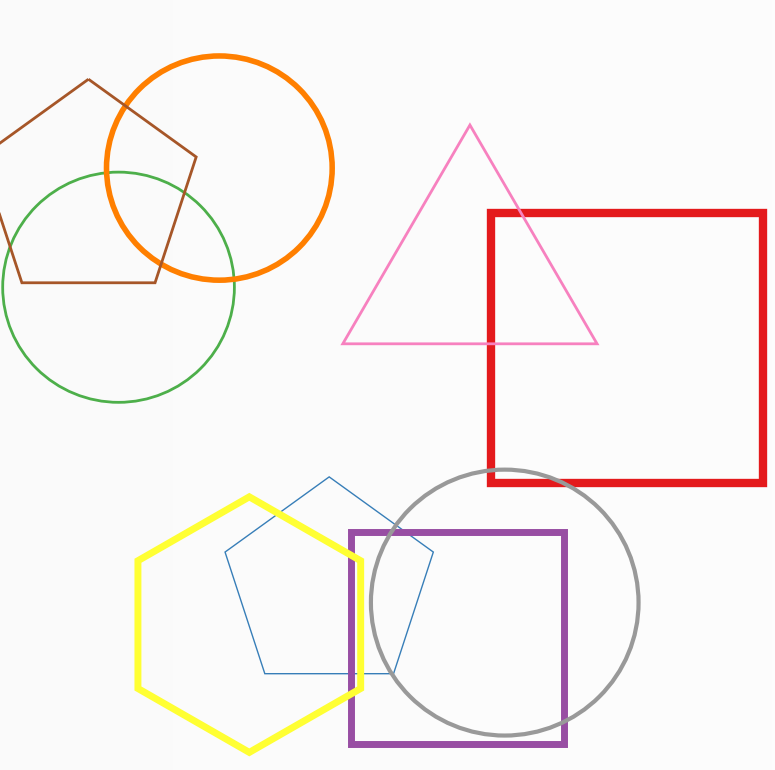[{"shape": "square", "thickness": 3, "radius": 0.88, "center": [0.809, 0.548]}, {"shape": "pentagon", "thickness": 0.5, "radius": 0.71, "center": [0.425, 0.239]}, {"shape": "circle", "thickness": 1, "radius": 0.75, "center": [0.153, 0.627]}, {"shape": "square", "thickness": 2.5, "radius": 0.69, "center": [0.59, 0.171]}, {"shape": "circle", "thickness": 2, "radius": 0.73, "center": [0.283, 0.782]}, {"shape": "hexagon", "thickness": 2.5, "radius": 0.83, "center": [0.322, 0.189]}, {"shape": "pentagon", "thickness": 1, "radius": 0.73, "center": [0.114, 0.751]}, {"shape": "triangle", "thickness": 1, "radius": 0.95, "center": [0.606, 0.648]}, {"shape": "circle", "thickness": 1.5, "radius": 0.86, "center": [0.651, 0.217]}]